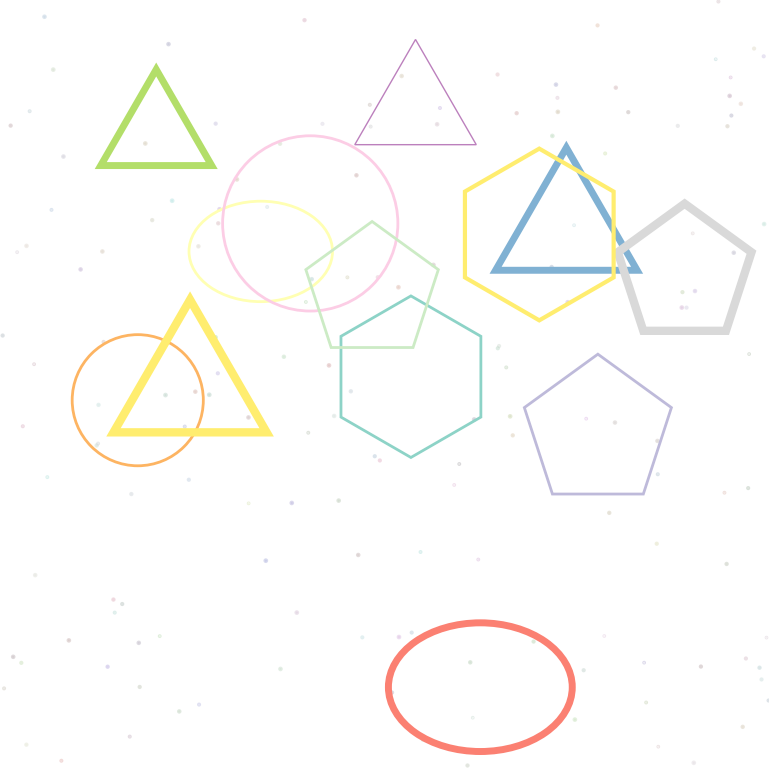[{"shape": "hexagon", "thickness": 1, "radius": 0.52, "center": [0.534, 0.511]}, {"shape": "oval", "thickness": 1, "radius": 0.47, "center": [0.339, 0.673]}, {"shape": "pentagon", "thickness": 1, "radius": 0.5, "center": [0.776, 0.44]}, {"shape": "oval", "thickness": 2.5, "radius": 0.6, "center": [0.624, 0.108]}, {"shape": "triangle", "thickness": 2.5, "radius": 0.53, "center": [0.736, 0.702]}, {"shape": "circle", "thickness": 1, "radius": 0.43, "center": [0.179, 0.48]}, {"shape": "triangle", "thickness": 2.5, "radius": 0.42, "center": [0.203, 0.827]}, {"shape": "circle", "thickness": 1, "radius": 0.57, "center": [0.403, 0.71]}, {"shape": "pentagon", "thickness": 3, "radius": 0.46, "center": [0.889, 0.644]}, {"shape": "triangle", "thickness": 0.5, "radius": 0.46, "center": [0.54, 0.858]}, {"shape": "pentagon", "thickness": 1, "radius": 0.45, "center": [0.483, 0.622]}, {"shape": "hexagon", "thickness": 1.5, "radius": 0.56, "center": [0.7, 0.695]}, {"shape": "triangle", "thickness": 3, "radius": 0.57, "center": [0.247, 0.496]}]